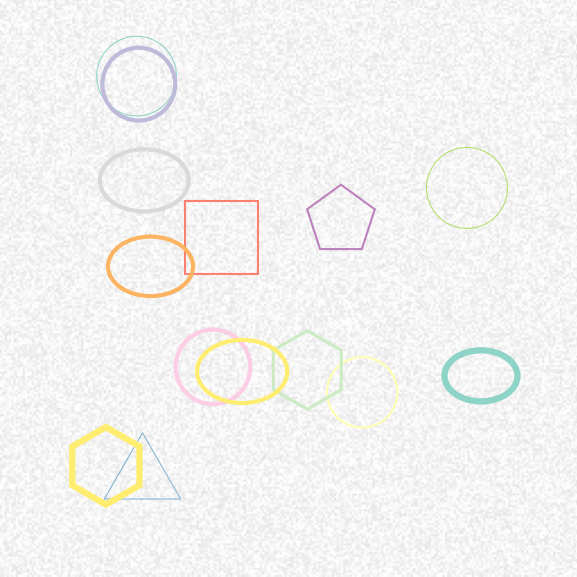[{"shape": "oval", "thickness": 3, "radius": 0.32, "center": [0.833, 0.348]}, {"shape": "circle", "thickness": 0.5, "radius": 0.34, "center": [0.237, 0.867]}, {"shape": "circle", "thickness": 1, "radius": 0.3, "center": [0.627, 0.32]}, {"shape": "circle", "thickness": 2, "radius": 0.32, "center": [0.24, 0.853]}, {"shape": "square", "thickness": 1, "radius": 0.31, "center": [0.384, 0.588]}, {"shape": "triangle", "thickness": 0.5, "radius": 0.38, "center": [0.247, 0.173]}, {"shape": "oval", "thickness": 2, "radius": 0.37, "center": [0.261, 0.538]}, {"shape": "circle", "thickness": 0.5, "radius": 0.35, "center": [0.809, 0.674]}, {"shape": "circle", "thickness": 2, "radius": 0.32, "center": [0.369, 0.364]}, {"shape": "oval", "thickness": 2, "radius": 0.38, "center": [0.25, 0.687]}, {"shape": "pentagon", "thickness": 1, "radius": 0.31, "center": [0.59, 0.618]}, {"shape": "hexagon", "thickness": 1.5, "radius": 0.34, "center": [0.532, 0.359]}, {"shape": "hexagon", "thickness": 3, "radius": 0.34, "center": [0.183, 0.192]}, {"shape": "oval", "thickness": 2, "radius": 0.39, "center": [0.419, 0.356]}]